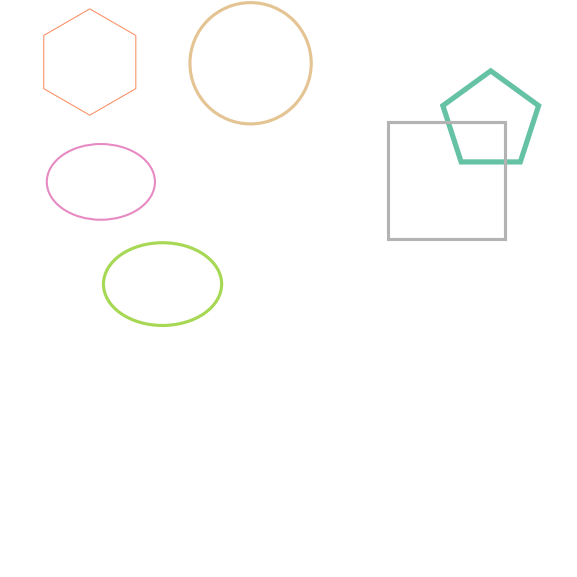[{"shape": "pentagon", "thickness": 2.5, "radius": 0.44, "center": [0.85, 0.789]}, {"shape": "hexagon", "thickness": 0.5, "radius": 0.46, "center": [0.155, 0.892]}, {"shape": "oval", "thickness": 1, "radius": 0.47, "center": [0.175, 0.684]}, {"shape": "oval", "thickness": 1.5, "radius": 0.51, "center": [0.281, 0.507]}, {"shape": "circle", "thickness": 1.5, "radius": 0.53, "center": [0.434, 0.89]}, {"shape": "square", "thickness": 1.5, "radius": 0.51, "center": [0.773, 0.687]}]